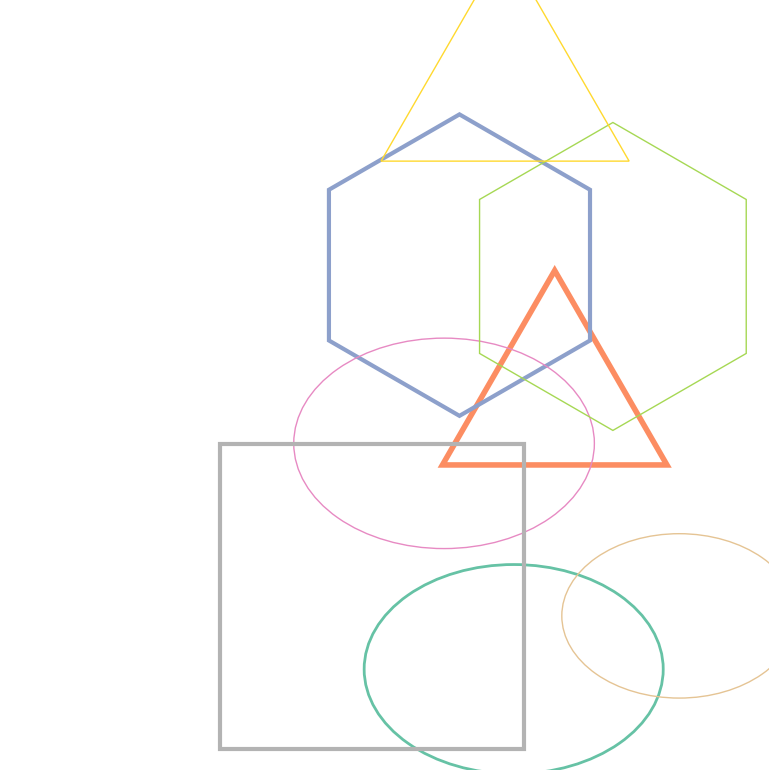[{"shape": "oval", "thickness": 1, "radius": 0.97, "center": [0.667, 0.131]}, {"shape": "triangle", "thickness": 2, "radius": 0.84, "center": [0.72, 0.48]}, {"shape": "hexagon", "thickness": 1.5, "radius": 0.98, "center": [0.597, 0.656]}, {"shape": "oval", "thickness": 0.5, "radius": 0.98, "center": [0.577, 0.424]}, {"shape": "hexagon", "thickness": 0.5, "radius": 1.0, "center": [0.796, 0.641]}, {"shape": "triangle", "thickness": 0.5, "radius": 0.93, "center": [0.656, 0.884]}, {"shape": "oval", "thickness": 0.5, "radius": 0.76, "center": [0.882, 0.2]}, {"shape": "square", "thickness": 1.5, "radius": 0.99, "center": [0.483, 0.225]}]